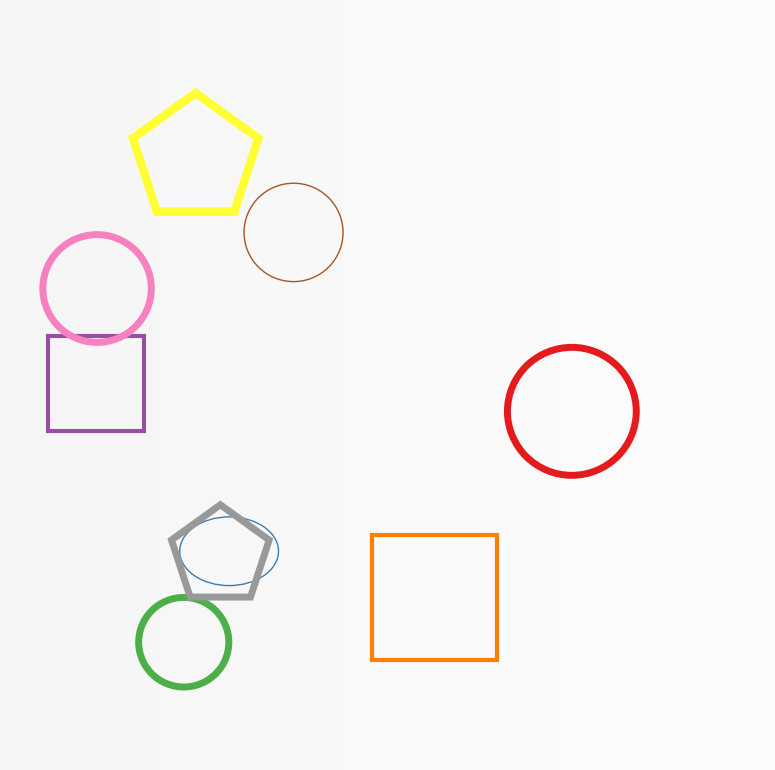[{"shape": "circle", "thickness": 2.5, "radius": 0.42, "center": [0.738, 0.466]}, {"shape": "oval", "thickness": 0.5, "radius": 0.32, "center": [0.296, 0.284]}, {"shape": "circle", "thickness": 2.5, "radius": 0.29, "center": [0.237, 0.166]}, {"shape": "square", "thickness": 1.5, "radius": 0.31, "center": [0.124, 0.502]}, {"shape": "square", "thickness": 1.5, "radius": 0.4, "center": [0.561, 0.224]}, {"shape": "pentagon", "thickness": 3, "radius": 0.43, "center": [0.252, 0.794]}, {"shape": "circle", "thickness": 0.5, "radius": 0.32, "center": [0.379, 0.698]}, {"shape": "circle", "thickness": 2.5, "radius": 0.35, "center": [0.125, 0.625]}, {"shape": "pentagon", "thickness": 2.5, "radius": 0.33, "center": [0.284, 0.278]}]